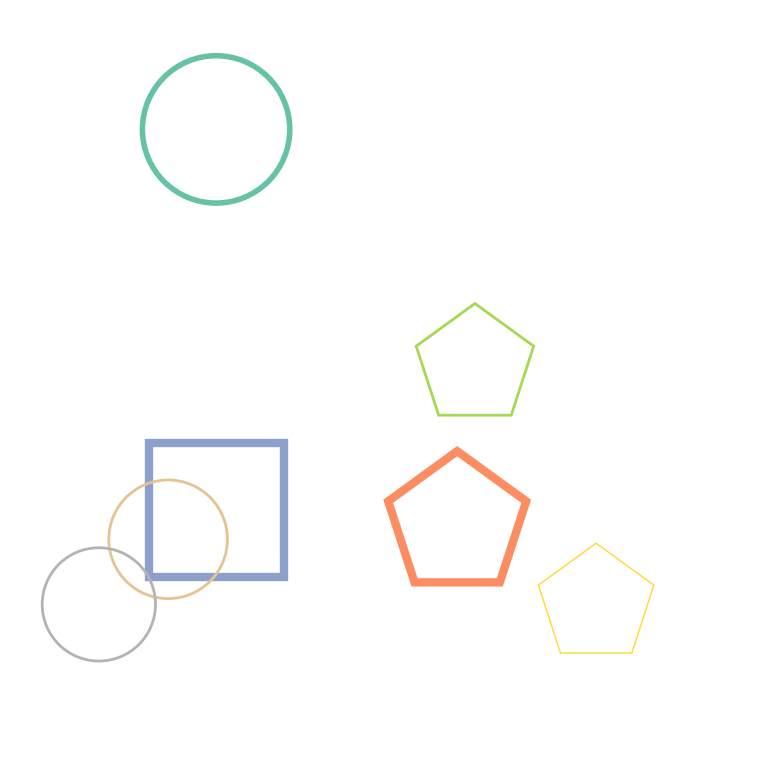[{"shape": "circle", "thickness": 2, "radius": 0.48, "center": [0.281, 0.832]}, {"shape": "pentagon", "thickness": 3, "radius": 0.47, "center": [0.594, 0.32]}, {"shape": "square", "thickness": 3, "radius": 0.44, "center": [0.281, 0.338]}, {"shape": "pentagon", "thickness": 1, "radius": 0.4, "center": [0.617, 0.526]}, {"shape": "pentagon", "thickness": 0.5, "radius": 0.39, "center": [0.774, 0.216]}, {"shape": "circle", "thickness": 1, "radius": 0.39, "center": [0.218, 0.3]}, {"shape": "circle", "thickness": 1, "radius": 0.37, "center": [0.128, 0.215]}]